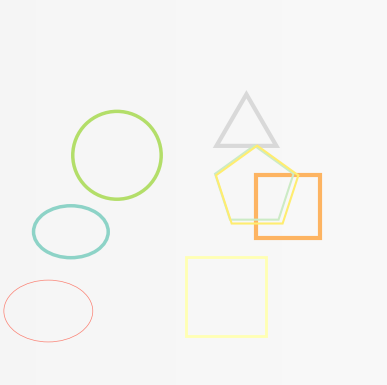[{"shape": "oval", "thickness": 2.5, "radius": 0.48, "center": [0.183, 0.398]}, {"shape": "square", "thickness": 2, "radius": 0.52, "center": [0.583, 0.23]}, {"shape": "oval", "thickness": 0.5, "radius": 0.57, "center": [0.125, 0.192]}, {"shape": "square", "thickness": 3, "radius": 0.41, "center": [0.743, 0.464]}, {"shape": "circle", "thickness": 2.5, "radius": 0.57, "center": [0.302, 0.597]}, {"shape": "triangle", "thickness": 3, "radius": 0.45, "center": [0.636, 0.666]}, {"shape": "pentagon", "thickness": 1.5, "radius": 0.53, "center": [0.656, 0.516]}, {"shape": "pentagon", "thickness": 1.5, "radius": 0.56, "center": [0.664, 0.51]}]